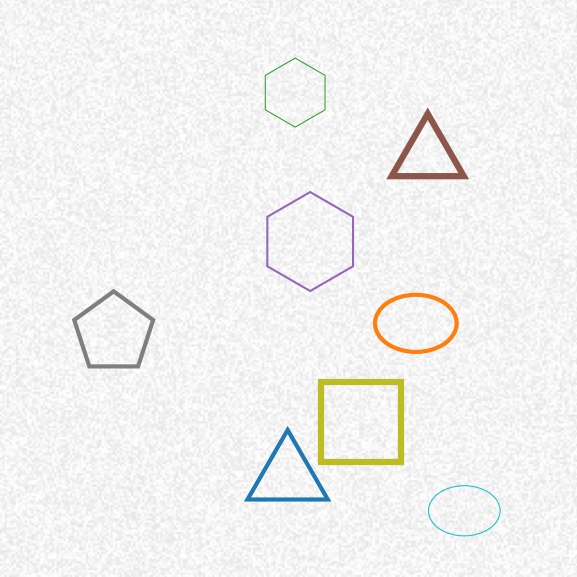[{"shape": "triangle", "thickness": 2, "radius": 0.4, "center": [0.498, 0.174]}, {"shape": "oval", "thickness": 2, "radius": 0.35, "center": [0.72, 0.439]}, {"shape": "hexagon", "thickness": 0.5, "radius": 0.3, "center": [0.511, 0.839]}, {"shape": "hexagon", "thickness": 1, "radius": 0.43, "center": [0.537, 0.581]}, {"shape": "triangle", "thickness": 3, "radius": 0.36, "center": [0.741, 0.73]}, {"shape": "pentagon", "thickness": 2, "radius": 0.36, "center": [0.197, 0.423]}, {"shape": "square", "thickness": 3, "radius": 0.35, "center": [0.625, 0.269]}, {"shape": "oval", "thickness": 0.5, "radius": 0.31, "center": [0.804, 0.115]}]